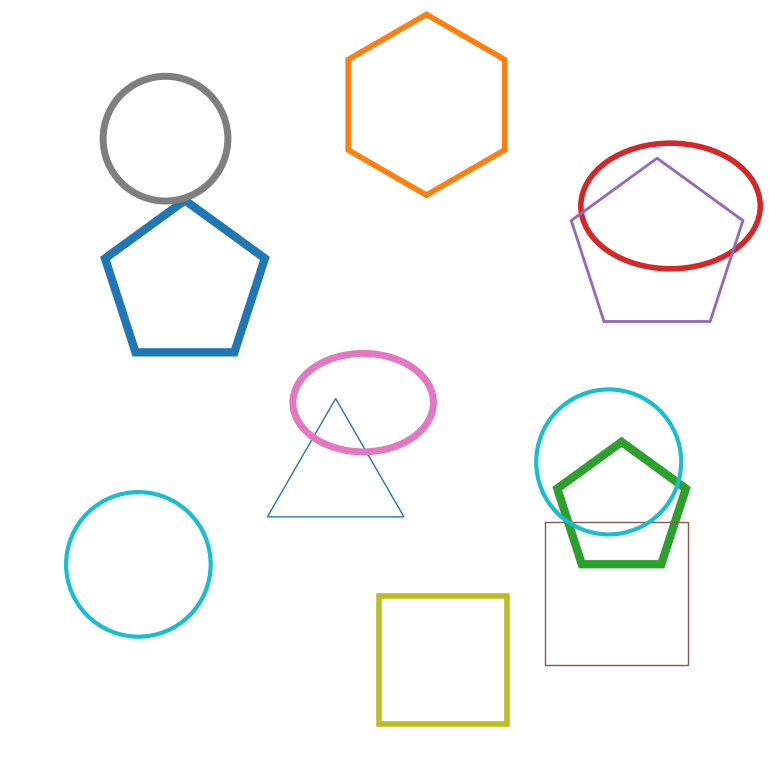[{"shape": "triangle", "thickness": 0.5, "radius": 0.51, "center": [0.436, 0.38]}, {"shape": "pentagon", "thickness": 3, "radius": 0.55, "center": [0.24, 0.631]}, {"shape": "hexagon", "thickness": 2, "radius": 0.59, "center": [0.554, 0.864]}, {"shape": "pentagon", "thickness": 3, "radius": 0.44, "center": [0.807, 0.338]}, {"shape": "oval", "thickness": 2, "radius": 0.58, "center": [0.871, 0.733]}, {"shape": "pentagon", "thickness": 1, "radius": 0.59, "center": [0.853, 0.677]}, {"shape": "square", "thickness": 0.5, "radius": 0.46, "center": [0.801, 0.229]}, {"shape": "oval", "thickness": 2.5, "radius": 0.46, "center": [0.472, 0.477]}, {"shape": "circle", "thickness": 2.5, "radius": 0.41, "center": [0.215, 0.82]}, {"shape": "square", "thickness": 2, "radius": 0.42, "center": [0.575, 0.143]}, {"shape": "circle", "thickness": 1.5, "radius": 0.47, "center": [0.18, 0.267]}, {"shape": "circle", "thickness": 1.5, "radius": 0.47, "center": [0.791, 0.4]}]